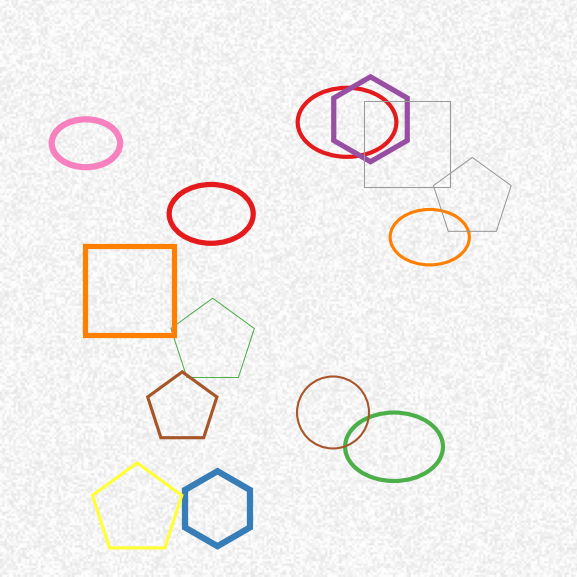[{"shape": "oval", "thickness": 2, "radius": 0.43, "center": [0.601, 0.787]}, {"shape": "oval", "thickness": 2.5, "radius": 0.36, "center": [0.366, 0.629]}, {"shape": "hexagon", "thickness": 3, "radius": 0.32, "center": [0.377, 0.118]}, {"shape": "pentagon", "thickness": 0.5, "radius": 0.38, "center": [0.368, 0.407]}, {"shape": "oval", "thickness": 2, "radius": 0.42, "center": [0.682, 0.226]}, {"shape": "hexagon", "thickness": 2.5, "radius": 0.37, "center": [0.642, 0.793]}, {"shape": "oval", "thickness": 1.5, "radius": 0.34, "center": [0.744, 0.588]}, {"shape": "square", "thickness": 2.5, "radius": 0.39, "center": [0.224, 0.496]}, {"shape": "pentagon", "thickness": 1.5, "radius": 0.41, "center": [0.238, 0.116]}, {"shape": "pentagon", "thickness": 1.5, "radius": 0.32, "center": [0.316, 0.292]}, {"shape": "circle", "thickness": 1, "radius": 0.31, "center": [0.577, 0.285]}, {"shape": "oval", "thickness": 3, "radius": 0.3, "center": [0.149, 0.751]}, {"shape": "square", "thickness": 0.5, "radius": 0.37, "center": [0.704, 0.749]}, {"shape": "pentagon", "thickness": 0.5, "radius": 0.35, "center": [0.818, 0.656]}]